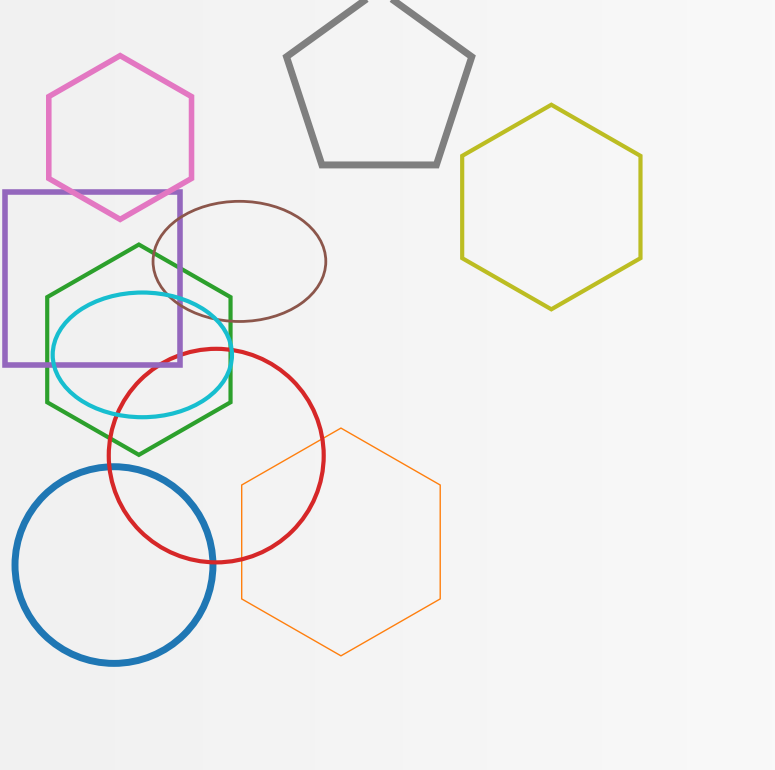[{"shape": "circle", "thickness": 2.5, "radius": 0.64, "center": [0.147, 0.266]}, {"shape": "hexagon", "thickness": 0.5, "radius": 0.74, "center": [0.44, 0.296]}, {"shape": "hexagon", "thickness": 1.5, "radius": 0.68, "center": [0.179, 0.546]}, {"shape": "circle", "thickness": 1.5, "radius": 0.69, "center": [0.279, 0.408]}, {"shape": "square", "thickness": 2, "radius": 0.56, "center": [0.119, 0.638]}, {"shape": "oval", "thickness": 1, "radius": 0.56, "center": [0.309, 0.661]}, {"shape": "hexagon", "thickness": 2, "radius": 0.53, "center": [0.155, 0.821]}, {"shape": "pentagon", "thickness": 2.5, "radius": 0.63, "center": [0.489, 0.887]}, {"shape": "hexagon", "thickness": 1.5, "radius": 0.66, "center": [0.711, 0.731]}, {"shape": "oval", "thickness": 1.5, "radius": 0.58, "center": [0.184, 0.539]}]